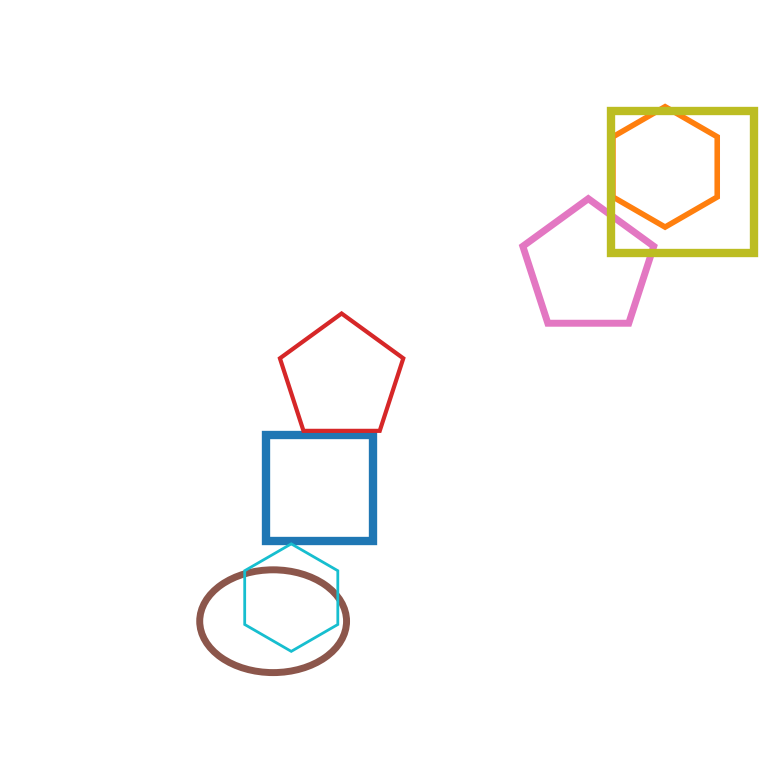[{"shape": "square", "thickness": 3, "radius": 0.34, "center": [0.415, 0.367]}, {"shape": "hexagon", "thickness": 2, "radius": 0.39, "center": [0.864, 0.783]}, {"shape": "pentagon", "thickness": 1.5, "radius": 0.42, "center": [0.444, 0.509]}, {"shape": "oval", "thickness": 2.5, "radius": 0.48, "center": [0.355, 0.193]}, {"shape": "pentagon", "thickness": 2.5, "radius": 0.45, "center": [0.764, 0.653]}, {"shape": "square", "thickness": 3, "radius": 0.46, "center": [0.887, 0.764]}, {"shape": "hexagon", "thickness": 1, "radius": 0.35, "center": [0.378, 0.224]}]